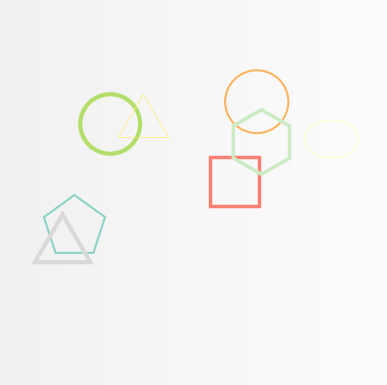[{"shape": "pentagon", "thickness": 1.5, "radius": 0.42, "center": [0.192, 0.41]}, {"shape": "oval", "thickness": 0.5, "radius": 0.35, "center": [0.856, 0.639]}, {"shape": "square", "thickness": 2.5, "radius": 0.31, "center": [0.606, 0.528]}, {"shape": "circle", "thickness": 1.5, "radius": 0.41, "center": [0.663, 0.736]}, {"shape": "circle", "thickness": 3, "radius": 0.39, "center": [0.284, 0.678]}, {"shape": "triangle", "thickness": 3, "radius": 0.41, "center": [0.161, 0.36]}, {"shape": "hexagon", "thickness": 2.5, "radius": 0.42, "center": [0.675, 0.631]}, {"shape": "triangle", "thickness": 0.5, "radius": 0.37, "center": [0.37, 0.68]}]